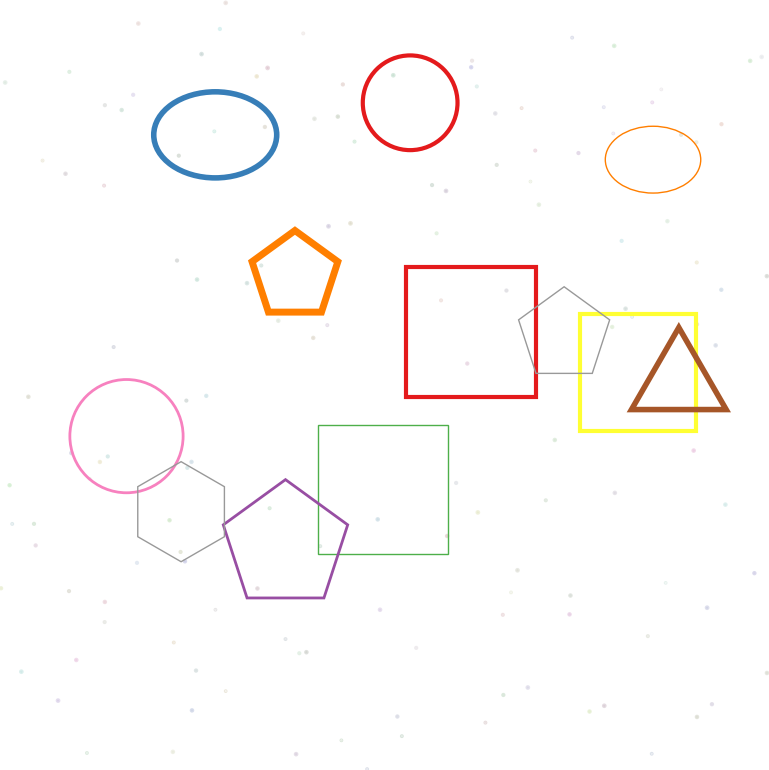[{"shape": "circle", "thickness": 1.5, "radius": 0.31, "center": [0.533, 0.867]}, {"shape": "square", "thickness": 1.5, "radius": 0.42, "center": [0.611, 0.569]}, {"shape": "oval", "thickness": 2, "radius": 0.4, "center": [0.28, 0.825]}, {"shape": "square", "thickness": 0.5, "radius": 0.42, "center": [0.498, 0.364]}, {"shape": "pentagon", "thickness": 1, "radius": 0.42, "center": [0.371, 0.292]}, {"shape": "pentagon", "thickness": 2.5, "radius": 0.29, "center": [0.383, 0.642]}, {"shape": "oval", "thickness": 0.5, "radius": 0.31, "center": [0.848, 0.793]}, {"shape": "square", "thickness": 1.5, "radius": 0.38, "center": [0.828, 0.516]}, {"shape": "triangle", "thickness": 2, "radius": 0.35, "center": [0.882, 0.504]}, {"shape": "circle", "thickness": 1, "radius": 0.37, "center": [0.164, 0.434]}, {"shape": "hexagon", "thickness": 0.5, "radius": 0.32, "center": [0.235, 0.335]}, {"shape": "pentagon", "thickness": 0.5, "radius": 0.31, "center": [0.733, 0.565]}]